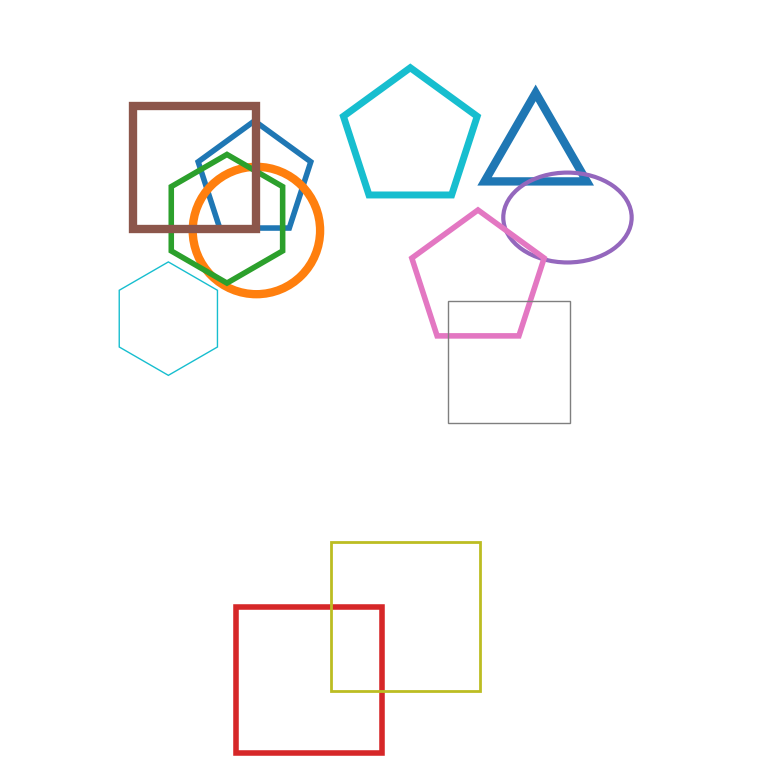[{"shape": "triangle", "thickness": 3, "radius": 0.38, "center": [0.696, 0.803]}, {"shape": "pentagon", "thickness": 2, "radius": 0.38, "center": [0.331, 0.766]}, {"shape": "circle", "thickness": 3, "radius": 0.41, "center": [0.333, 0.701]}, {"shape": "hexagon", "thickness": 2, "radius": 0.42, "center": [0.295, 0.716]}, {"shape": "square", "thickness": 2, "radius": 0.48, "center": [0.401, 0.117]}, {"shape": "oval", "thickness": 1.5, "radius": 0.42, "center": [0.737, 0.717]}, {"shape": "square", "thickness": 3, "radius": 0.4, "center": [0.253, 0.782]}, {"shape": "pentagon", "thickness": 2, "radius": 0.45, "center": [0.621, 0.637]}, {"shape": "square", "thickness": 0.5, "radius": 0.39, "center": [0.661, 0.53]}, {"shape": "square", "thickness": 1, "radius": 0.48, "center": [0.526, 0.2]}, {"shape": "hexagon", "thickness": 0.5, "radius": 0.37, "center": [0.219, 0.586]}, {"shape": "pentagon", "thickness": 2.5, "radius": 0.46, "center": [0.533, 0.821]}]